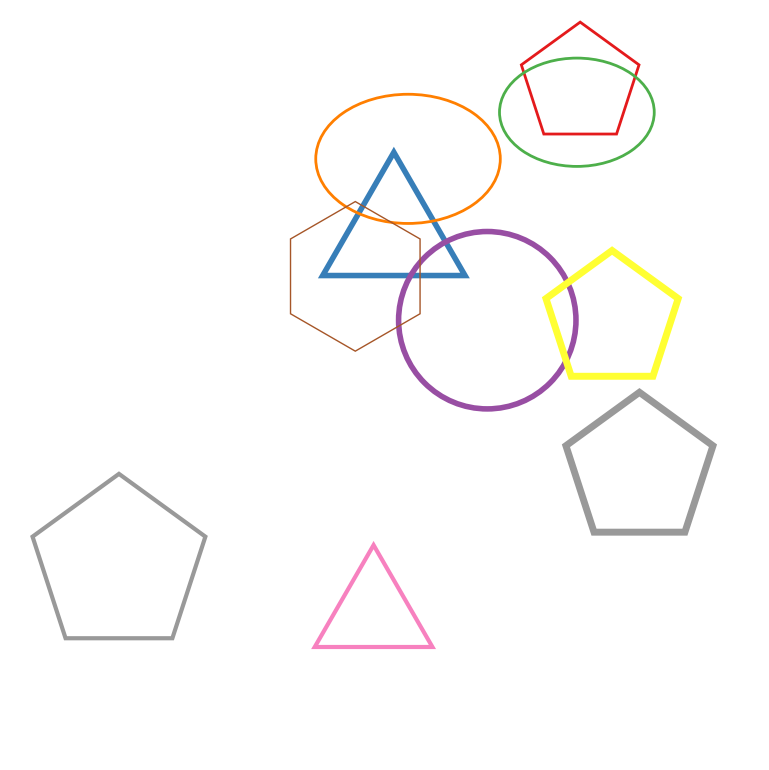[{"shape": "pentagon", "thickness": 1, "radius": 0.4, "center": [0.753, 0.891]}, {"shape": "triangle", "thickness": 2, "radius": 0.53, "center": [0.512, 0.696]}, {"shape": "oval", "thickness": 1, "radius": 0.5, "center": [0.749, 0.854]}, {"shape": "circle", "thickness": 2, "radius": 0.58, "center": [0.633, 0.584]}, {"shape": "oval", "thickness": 1, "radius": 0.6, "center": [0.53, 0.794]}, {"shape": "pentagon", "thickness": 2.5, "radius": 0.45, "center": [0.795, 0.584]}, {"shape": "hexagon", "thickness": 0.5, "radius": 0.49, "center": [0.461, 0.641]}, {"shape": "triangle", "thickness": 1.5, "radius": 0.44, "center": [0.485, 0.204]}, {"shape": "pentagon", "thickness": 2.5, "radius": 0.5, "center": [0.83, 0.39]}, {"shape": "pentagon", "thickness": 1.5, "radius": 0.59, "center": [0.154, 0.267]}]